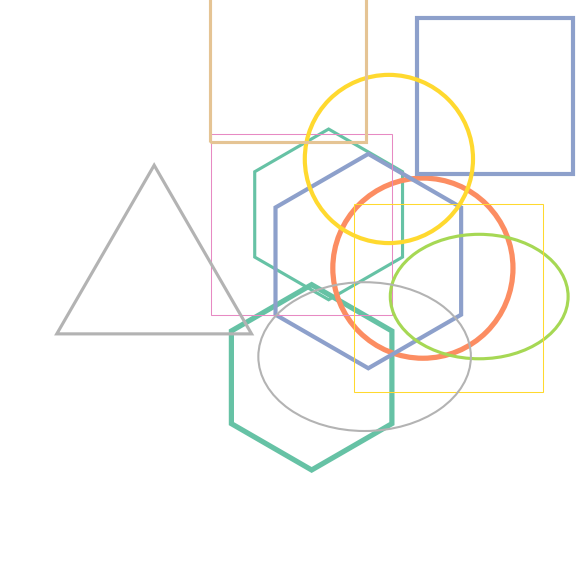[{"shape": "hexagon", "thickness": 1.5, "radius": 0.74, "center": [0.569, 0.628]}, {"shape": "hexagon", "thickness": 2.5, "radius": 0.8, "center": [0.54, 0.346]}, {"shape": "circle", "thickness": 2.5, "radius": 0.78, "center": [0.732, 0.535]}, {"shape": "hexagon", "thickness": 2, "radius": 0.93, "center": [0.638, 0.547]}, {"shape": "square", "thickness": 2, "radius": 0.67, "center": [0.858, 0.833]}, {"shape": "square", "thickness": 0.5, "radius": 0.78, "center": [0.522, 0.61]}, {"shape": "oval", "thickness": 1.5, "radius": 0.77, "center": [0.83, 0.486]}, {"shape": "square", "thickness": 0.5, "radius": 0.82, "center": [0.777, 0.483]}, {"shape": "circle", "thickness": 2, "radius": 0.73, "center": [0.673, 0.724]}, {"shape": "square", "thickness": 1.5, "radius": 0.67, "center": [0.499, 0.889]}, {"shape": "triangle", "thickness": 1.5, "radius": 0.97, "center": [0.267, 0.518]}, {"shape": "oval", "thickness": 1, "radius": 0.92, "center": [0.631, 0.382]}]